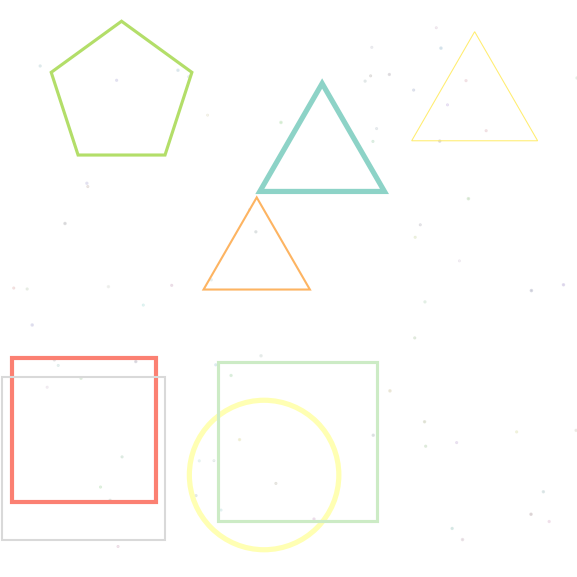[{"shape": "triangle", "thickness": 2.5, "radius": 0.62, "center": [0.558, 0.73]}, {"shape": "circle", "thickness": 2.5, "radius": 0.65, "center": [0.457, 0.177]}, {"shape": "square", "thickness": 2, "radius": 0.62, "center": [0.145, 0.255]}, {"shape": "triangle", "thickness": 1, "radius": 0.53, "center": [0.445, 0.551]}, {"shape": "pentagon", "thickness": 1.5, "radius": 0.64, "center": [0.21, 0.834]}, {"shape": "square", "thickness": 1, "radius": 0.71, "center": [0.144, 0.205]}, {"shape": "square", "thickness": 1.5, "radius": 0.69, "center": [0.515, 0.235]}, {"shape": "triangle", "thickness": 0.5, "radius": 0.63, "center": [0.822, 0.818]}]